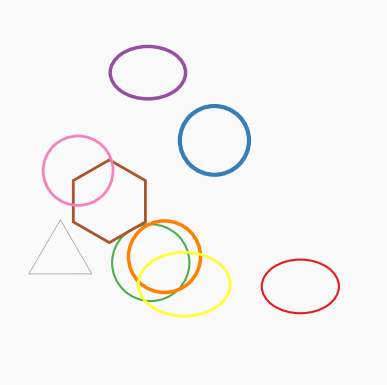[{"shape": "oval", "thickness": 1.5, "radius": 0.5, "center": [0.775, 0.256]}, {"shape": "circle", "thickness": 3, "radius": 0.45, "center": [0.553, 0.635]}, {"shape": "circle", "thickness": 1.5, "radius": 0.5, "center": [0.389, 0.318]}, {"shape": "oval", "thickness": 2.5, "radius": 0.49, "center": [0.382, 0.811]}, {"shape": "circle", "thickness": 2.5, "radius": 0.46, "center": [0.425, 0.333]}, {"shape": "oval", "thickness": 2, "radius": 0.59, "center": [0.475, 0.262]}, {"shape": "hexagon", "thickness": 2, "radius": 0.54, "center": [0.282, 0.477]}, {"shape": "circle", "thickness": 2, "radius": 0.45, "center": [0.202, 0.557]}, {"shape": "triangle", "thickness": 0.5, "radius": 0.47, "center": [0.156, 0.335]}]